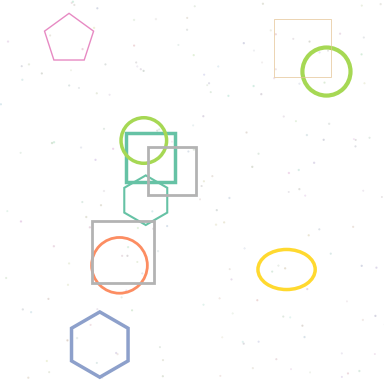[{"shape": "hexagon", "thickness": 1.5, "radius": 0.32, "center": [0.379, 0.48]}, {"shape": "square", "thickness": 2.5, "radius": 0.32, "center": [0.39, 0.59]}, {"shape": "circle", "thickness": 2, "radius": 0.36, "center": [0.31, 0.311]}, {"shape": "hexagon", "thickness": 2.5, "radius": 0.42, "center": [0.259, 0.105]}, {"shape": "pentagon", "thickness": 1, "radius": 0.34, "center": [0.179, 0.898]}, {"shape": "circle", "thickness": 2.5, "radius": 0.3, "center": [0.374, 0.635]}, {"shape": "circle", "thickness": 3, "radius": 0.31, "center": [0.848, 0.814]}, {"shape": "oval", "thickness": 2.5, "radius": 0.37, "center": [0.744, 0.3]}, {"shape": "square", "thickness": 0.5, "radius": 0.37, "center": [0.786, 0.875]}, {"shape": "square", "thickness": 2, "radius": 0.4, "center": [0.319, 0.345]}, {"shape": "square", "thickness": 2, "radius": 0.31, "center": [0.446, 0.555]}]